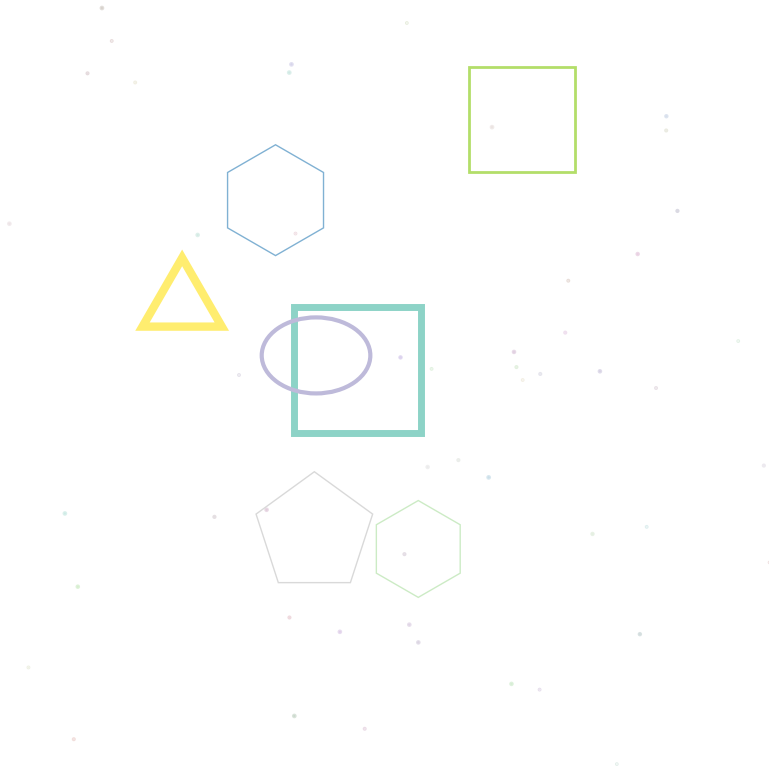[{"shape": "square", "thickness": 2.5, "radius": 0.41, "center": [0.465, 0.519]}, {"shape": "oval", "thickness": 1.5, "radius": 0.35, "center": [0.41, 0.538]}, {"shape": "hexagon", "thickness": 0.5, "radius": 0.36, "center": [0.358, 0.74]}, {"shape": "square", "thickness": 1, "radius": 0.34, "center": [0.678, 0.845]}, {"shape": "pentagon", "thickness": 0.5, "radius": 0.4, "center": [0.408, 0.308]}, {"shape": "hexagon", "thickness": 0.5, "radius": 0.31, "center": [0.543, 0.287]}, {"shape": "triangle", "thickness": 3, "radius": 0.3, "center": [0.237, 0.606]}]